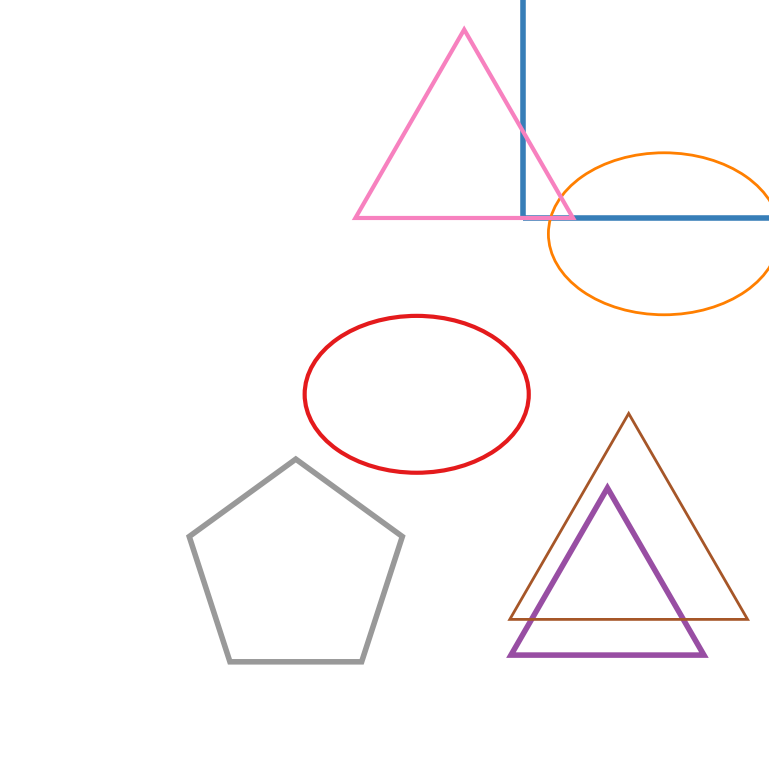[{"shape": "oval", "thickness": 1.5, "radius": 0.73, "center": [0.541, 0.488]}, {"shape": "square", "thickness": 2, "radius": 0.84, "center": [0.847, 0.886]}, {"shape": "triangle", "thickness": 2, "radius": 0.72, "center": [0.789, 0.222]}, {"shape": "oval", "thickness": 1, "radius": 0.75, "center": [0.862, 0.696]}, {"shape": "triangle", "thickness": 1, "radius": 0.89, "center": [0.816, 0.285]}, {"shape": "triangle", "thickness": 1.5, "radius": 0.82, "center": [0.603, 0.798]}, {"shape": "pentagon", "thickness": 2, "radius": 0.73, "center": [0.384, 0.258]}]